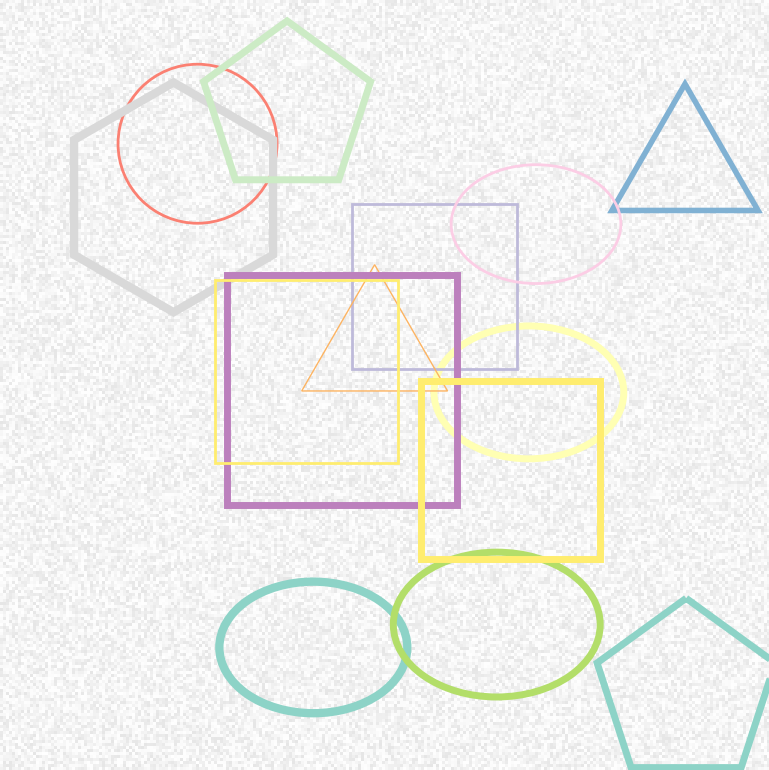[{"shape": "pentagon", "thickness": 2.5, "radius": 0.61, "center": [0.891, 0.101]}, {"shape": "oval", "thickness": 3, "radius": 0.61, "center": [0.407, 0.159]}, {"shape": "oval", "thickness": 2.5, "radius": 0.62, "center": [0.687, 0.49]}, {"shape": "square", "thickness": 1, "radius": 0.54, "center": [0.564, 0.628]}, {"shape": "circle", "thickness": 1, "radius": 0.52, "center": [0.257, 0.813]}, {"shape": "triangle", "thickness": 2, "radius": 0.55, "center": [0.89, 0.781]}, {"shape": "triangle", "thickness": 0.5, "radius": 0.55, "center": [0.487, 0.547]}, {"shape": "oval", "thickness": 2.5, "radius": 0.67, "center": [0.645, 0.189]}, {"shape": "oval", "thickness": 1, "radius": 0.55, "center": [0.696, 0.709]}, {"shape": "hexagon", "thickness": 3, "radius": 0.75, "center": [0.225, 0.744]}, {"shape": "square", "thickness": 2.5, "radius": 0.75, "center": [0.444, 0.493]}, {"shape": "pentagon", "thickness": 2.5, "radius": 0.57, "center": [0.373, 0.859]}, {"shape": "square", "thickness": 2.5, "radius": 0.58, "center": [0.663, 0.39]}, {"shape": "square", "thickness": 1, "radius": 0.6, "center": [0.398, 0.518]}]